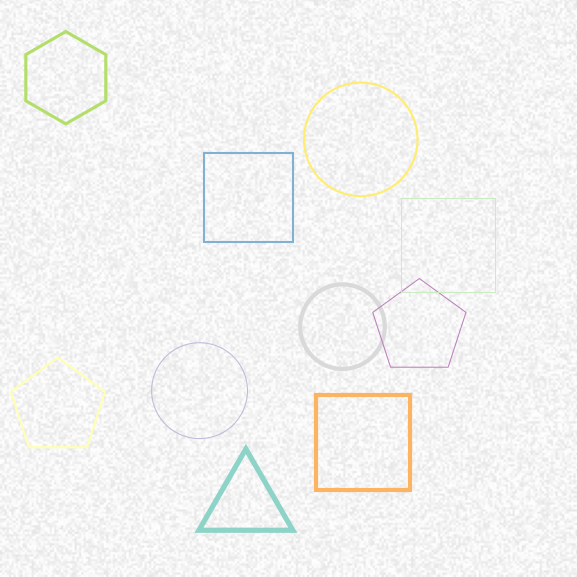[{"shape": "triangle", "thickness": 2.5, "radius": 0.47, "center": [0.426, 0.128]}, {"shape": "pentagon", "thickness": 1, "radius": 0.43, "center": [0.1, 0.294]}, {"shape": "circle", "thickness": 0.5, "radius": 0.42, "center": [0.346, 0.323]}, {"shape": "square", "thickness": 1, "radius": 0.39, "center": [0.43, 0.657]}, {"shape": "square", "thickness": 2, "radius": 0.41, "center": [0.629, 0.233]}, {"shape": "hexagon", "thickness": 1.5, "radius": 0.4, "center": [0.114, 0.865]}, {"shape": "circle", "thickness": 2, "radius": 0.37, "center": [0.593, 0.433]}, {"shape": "pentagon", "thickness": 0.5, "radius": 0.42, "center": [0.726, 0.432]}, {"shape": "square", "thickness": 0.5, "radius": 0.4, "center": [0.776, 0.575]}, {"shape": "circle", "thickness": 1, "radius": 0.49, "center": [0.625, 0.758]}]